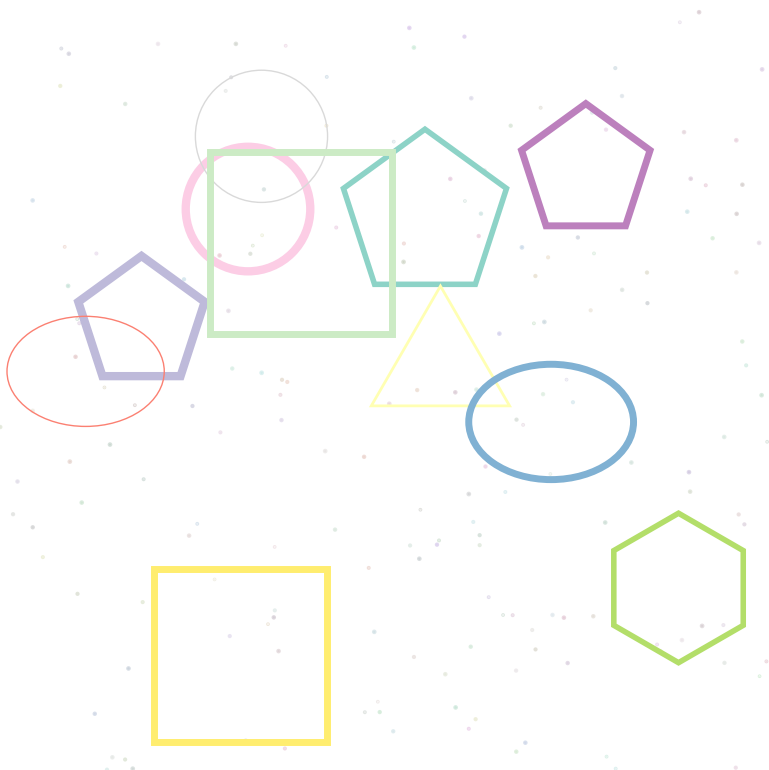[{"shape": "pentagon", "thickness": 2, "radius": 0.56, "center": [0.552, 0.721]}, {"shape": "triangle", "thickness": 1, "radius": 0.52, "center": [0.572, 0.525]}, {"shape": "pentagon", "thickness": 3, "radius": 0.43, "center": [0.184, 0.581]}, {"shape": "oval", "thickness": 0.5, "radius": 0.51, "center": [0.111, 0.518]}, {"shape": "oval", "thickness": 2.5, "radius": 0.54, "center": [0.716, 0.452]}, {"shape": "hexagon", "thickness": 2, "radius": 0.49, "center": [0.881, 0.236]}, {"shape": "circle", "thickness": 3, "radius": 0.4, "center": [0.322, 0.729]}, {"shape": "circle", "thickness": 0.5, "radius": 0.43, "center": [0.34, 0.823]}, {"shape": "pentagon", "thickness": 2.5, "radius": 0.44, "center": [0.761, 0.778]}, {"shape": "square", "thickness": 2.5, "radius": 0.59, "center": [0.391, 0.684]}, {"shape": "square", "thickness": 2.5, "radius": 0.56, "center": [0.312, 0.149]}]